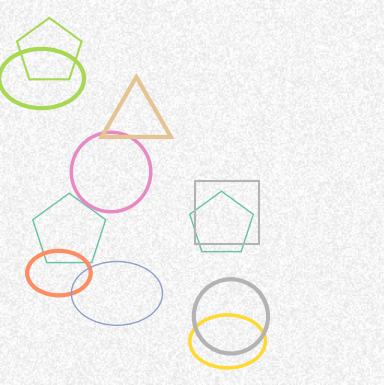[{"shape": "pentagon", "thickness": 1, "radius": 0.5, "center": [0.18, 0.398]}, {"shape": "pentagon", "thickness": 1, "radius": 0.43, "center": [0.575, 0.417]}, {"shape": "oval", "thickness": 3, "radius": 0.41, "center": [0.153, 0.291]}, {"shape": "oval", "thickness": 1, "radius": 0.59, "center": [0.304, 0.238]}, {"shape": "circle", "thickness": 2.5, "radius": 0.52, "center": [0.288, 0.553]}, {"shape": "oval", "thickness": 3, "radius": 0.55, "center": [0.108, 0.796]}, {"shape": "pentagon", "thickness": 1.5, "radius": 0.44, "center": [0.128, 0.865]}, {"shape": "oval", "thickness": 2.5, "radius": 0.49, "center": [0.591, 0.113]}, {"shape": "triangle", "thickness": 3, "radius": 0.52, "center": [0.354, 0.696]}, {"shape": "square", "thickness": 1.5, "radius": 0.41, "center": [0.59, 0.448]}, {"shape": "circle", "thickness": 3, "radius": 0.48, "center": [0.6, 0.178]}]